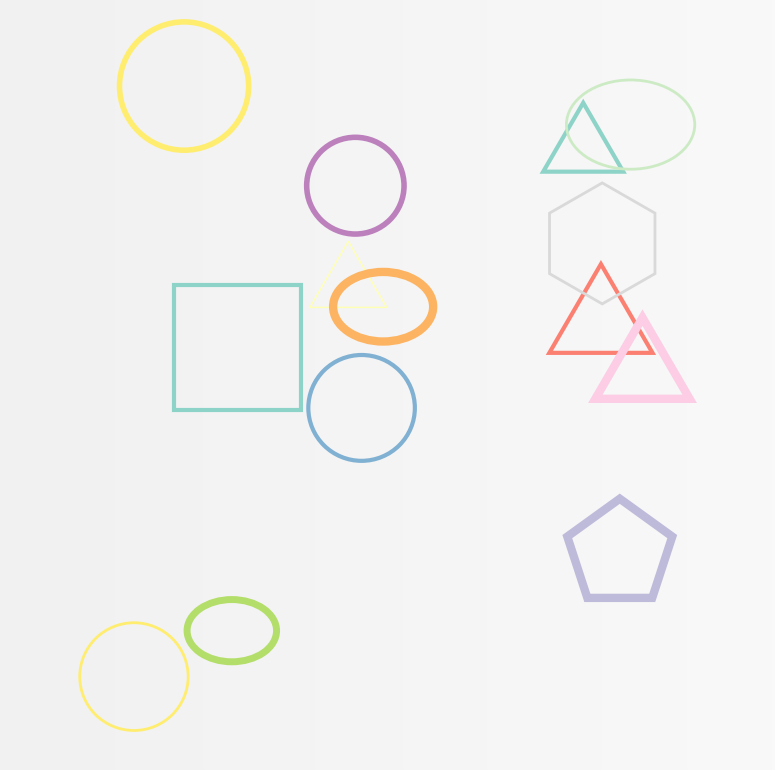[{"shape": "square", "thickness": 1.5, "radius": 0.41, "center": [0.307, 0.549]}, {"shape": "triangle", "thickness": 1.5, "radius": 0.3, "center": [0.753, 0.807]}, {"shape": "triangle", "thickness": 0.5, "radius": 0.29, "center": [0.449, 0.629]}, {"shape": "pentagon", "thickness": 3, "radius": 0.36, "center": [0.8, 0.281]}, {"shape": "triangle", "thickness": 1.5, "radius": 0.38, "center": [0.775, 0.58]}, {"shape": "circle", "thickness": 1.5, "radius": 0.34, "center": [0.467, 0.47]}, {"shape": "oval", "thickness": 3, "radius": 0.32, "center": [0.494, 0.602]}, {"shape": "oval", "thickness": 2.5, "radius": 0.29, "center": [0.299, 0.181]}, {"shape": "triangle", "thickness": 3, "radius": 0.35, "center": [0.829, 0.517]}, {"shape": "hexagon", "thickness": 1, "radius": 0.39, "center": [0.777, 0.684]}, {"shape": "circle", "thickness": 2, "radius": 0.31, "center": [0.459, 0.759]}, {"shape": "oval", "thickness": 1, "radius": 0.41, "center": [0.814, 0.838]}, {"shape": "circle", "thickness": 1, "radius": 0.35, "center": [0.173, 0.121]}, {"shape": "circle", "thickness": 2, "radius": 0.42, "center": [0.238, 0.888]}]